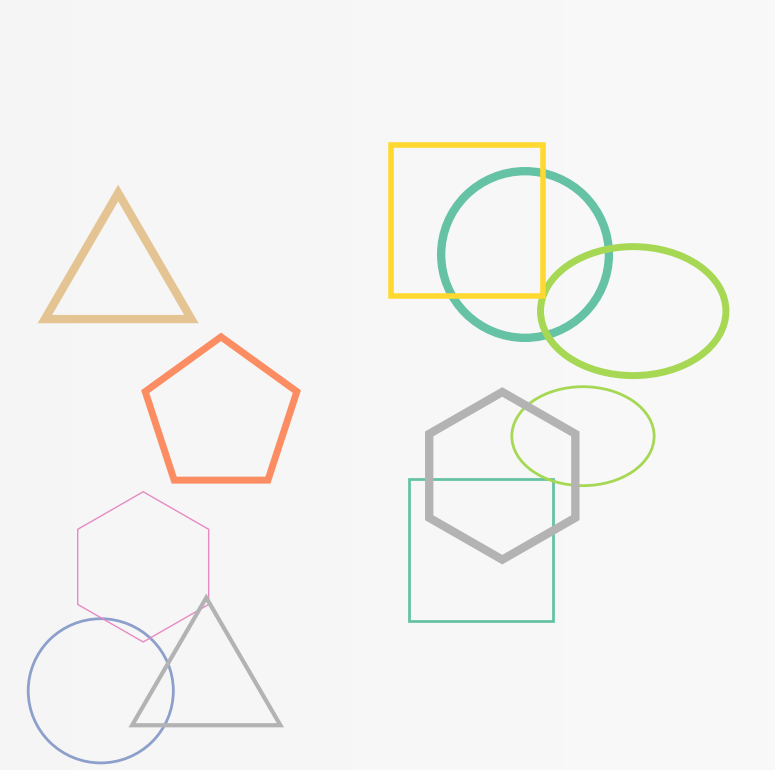[{"shape": "circle", "thickness": 3, "radius": 0.54, "center": [0.677, 0.669]}, {"shape": "square", "thickness": 1, "radius": 0.46, "center": [0.62, 0.286]}, {"shape": "pentagon", "thickness": 2.5, "radius": 0.51, "center": [0.285, 0.46]}, {"shape": "circle", "thickness": 1, "radius": 0.47, "center": [0.13, 0.103]}, {"shape": "hexagon", "thickness": 0.5, "radius": 0.49, "center": [0.185, 0.264]}, {"shape": "oval", "thickness": 2.5, "radius": 0.6, "center": [0.817, 0.596]}, {"shape": "oval", "thickness": 1, "radius": 0.46, "center": [0.752, 0.434]}, {"shape": "square", "thickness": 2, "radius": 0.49, "center": [0.603, 0.714]}, {"shape": "triangle", "thickness": 3, "radius": 0.55, "center": [0.152, 0.64]}, {"shape": "hexagon", "thickness": 3, "radius": 0.54, "center": [0.648, 0.382]}, {"shape": "triangle", "thickness": 1.5, "radius": 0.55, "center": [0.266, 0.113]}]